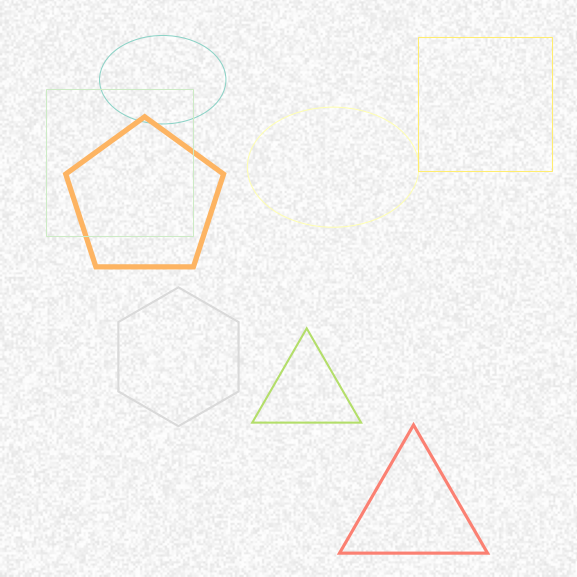[{"shape": "oval", "thickness": 0.5, "radius": 0.55, "center": [0.282, 0.861]}, {"shape": "oval", "thickness": 0.5, "radius": 0.74, "center": [0.577, 0.71]}, {"shape": "triangle", "thickness": 1.5, "radius": 0.74, "center": [0.716, 0.115]}, {"shape": "pentagon", "thickness": 2.5, "radius": 0.72, "center": [0.25, 0.653]}, {"shape": "triangle", "thickness": 1, "radius": 0.54, "center": [0.531, 0.322]}, {"shape": "hexagon", "thickness": 1, "radius": 0.6, "center": [0.309, 0.381]}, {"shape": "square", "thickness": 0.5, "radius": 0.64, "center": [0.207, 0.717]}, {"shape": "square", "thickness": 0.5, "radius": 0.58, "center": [0.84, 0.819]}]